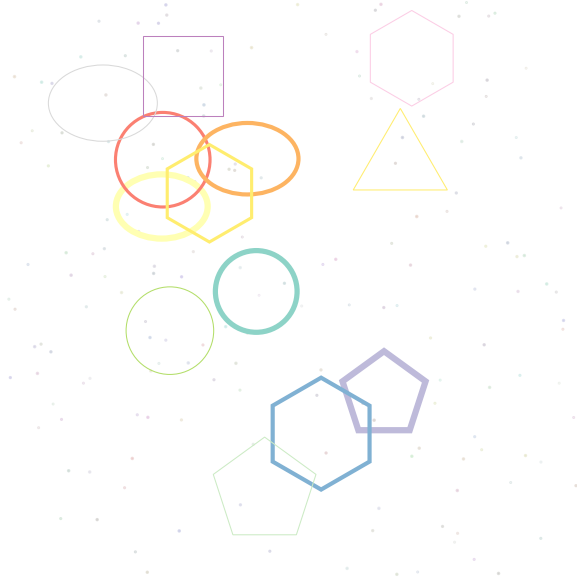[{"shape": "circle", "thickness": 2.5, "radius": 0.35, "center": [0.444, 0.494]}, {"shape": "oval", "thickness": 3, "radius": 0.4, "center": [0.28, 0.642]}, {"shape": "pentagon", "thickness": 3, "radius": 0.38, "center": [0.665, 0.315]}, {"shape": "circle", "thickness": 1.5, "radius": 0.41, "center": [0.282, 0.723]}, {"shape": "hexagon", "thickness": 2, "radius": 0.48, "center": [0.556, 0.248]}, {"shape": "oval", "thickness": 2, "radius": 0.44, "center": [0.428, 0.724]}, {"shape": "circle", "thickness": 0.5, "radius": 0.38, "center": [0.294, 0.427]}, {"shape": "hexagon", "thickness": 0.5, "radius": 0.41, "center": [0.713, 0.898]}, {"shape": "oval", "thickness": 0.5, "radius": 0.47, "center": [0.178, 0.821]}, {"shape": "square", "thickness": 0.5, "radius": 0.35, "center": [0.316, 0.868]}, {"shape": "pentagon", "thickness": 0.5, "radius": 0.47, "center": [0.458, 0.149]}, {"shape": "triangle", "thickness": 0.5, "radius": 0.47, "center": [0.693, 0.717]}, {"shape": "hexagon", "thickness": 1.5, "radius": 0.42, "center": [0.363, 0.664]}]